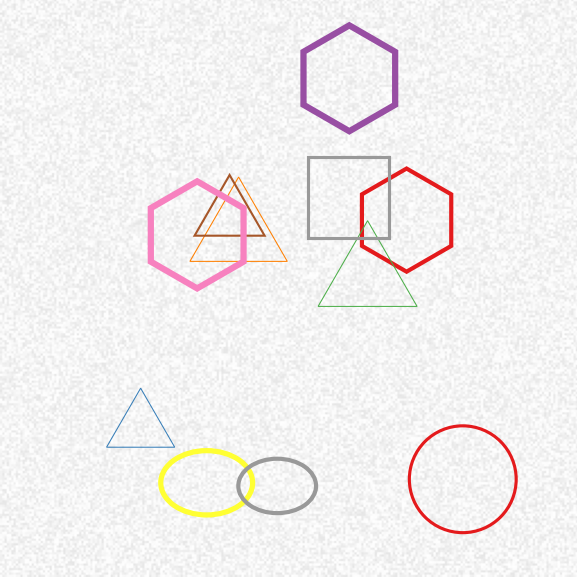[{"shape": "hexagon", "thickness": 2, "radius": 0.45, "center": [0.704, 0.618]}, {"shape": "circle", "thickness": 1.5, "radius": 0.46, "center": [0.801, 0.169]}, {"shape": "triangle", "thickness": 0.5, "radius": 0.34, "center": [0.244, 0.259]}, {"shape": "triangle", "thickness": 0.5, "radius": 0.49, "center": [0.637, 0.518]}, {"shape": "hexagon", "thickness": 3, "radius": 0.46, "center": [0.605, 0.864]}, {"shape": "triangle", "thickness": 0.5, "radius": 0.49, "center": [0.413, 0.595]}, {"shape": "oval", "thickness": 2.5, "radius": 0.4, "center": [0.358, 0.163]}, {"shape": "triangle", "thickness": 1, "radius": 0.35, "center": [0.398, 0.626]}, {"shape": "hexagon", "thickness": 3, "radius": 0.46, "center": [0.341, 0.592]}, {"shape": "square", "thickness": 1.5, "radius": 0.35, "center": [0.603, 0.657]}, {"shape": "oval", "thickness": 2, "radius": 0.34, "center": [0.48, 0.158]}]